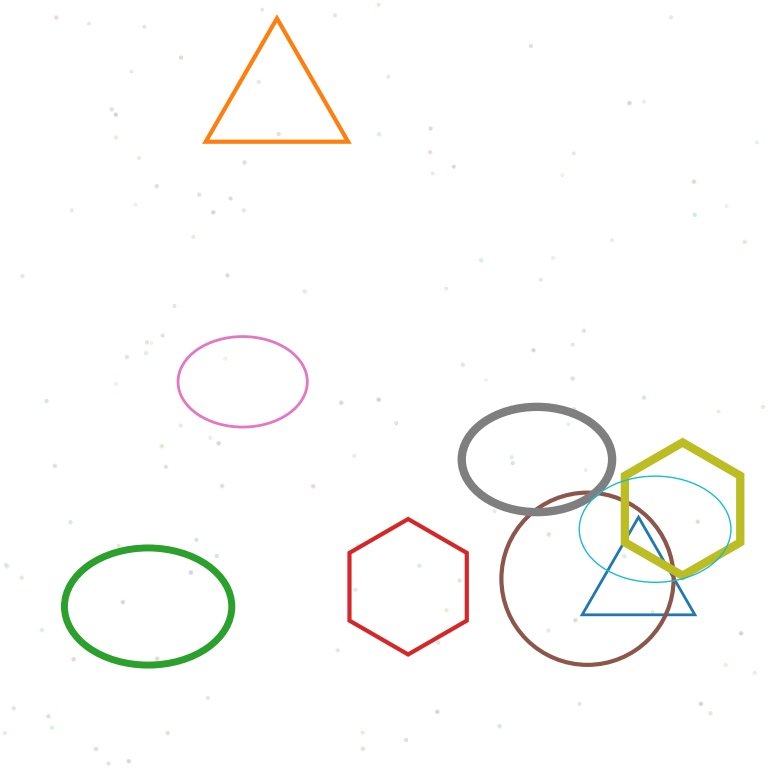[{"shape": "triangle", "thickness": 1, "radius": 0.42, "center": [0.829, 0.244]}, {"shape": "triangle", "thickness": 1.5, "radius": 0.53, "center": [0.36, 0.869]}, {"shape": "oval", "thickness": 2.5, "radius": 0.54, "center": [0.192, 0.212]}, {"shape": "hexagon", "thickness": 1.5, "radius": 0.44, "center": [0.53, 0.238]}, {"shape": "circle", "thickness": 1.5, "radius": 0.56, "center": [0.763, 0.248]}, {"shape": "oval", "thickness": 1, "radius": 0.42, "center": [0.315, 0.504]}, {"shape": "oval", "thickness": 3, "radius": 0.49, "center": [0.697, 0.403]}, {"shape": "hexagon", "thickness": 3, "radius": 0.43, "center": [0.886, 0.339]}, {"shape": "oval", "thickness": 0.5, "radius": 0.49, "center": [0.851, 0.313]}]